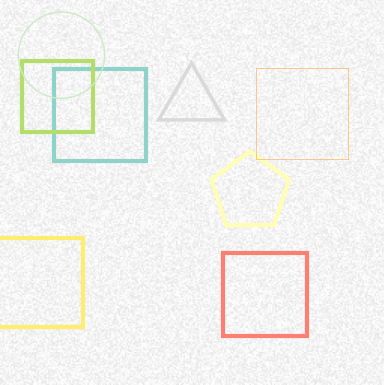[{"shape": "square", "thickness": 3, "radius": 0.6, "center": [0.26, 0.7]}, {"shape": "pentagon", "thickness": 3, "radius": 0.53, "center": [0.65, 0.501]}, {"shape": "square", "thickness": 3, "radius": 0.54, "center": [0.688, 0.235]}, {"shape": "square", "thickness": 0.5, "radius": 0.6, "center": [0.784, 0.705]}, {"shape": "square", "thickness": 3, "radius": 0.46, "center": [0.15, 0.75]}, {"shape": "triangle", "thickness": 2.5, "radius": 0.49, "center": [0.498, 0.738]}, {"shape": "circle", "thickness": 1, "radius": 0.56, "center": [0.16, 0.857]}, {"shape": "square", "thickness": 3, "radius": 0.58, "center": [0.1, 0.266]}]